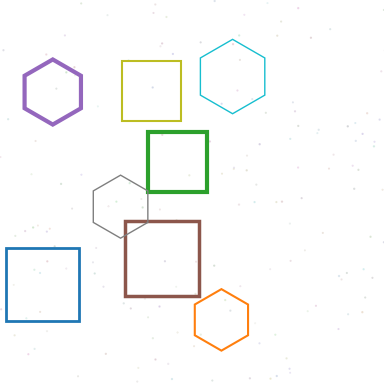[{"shape": "square", "thickness": 2, "radius": 0.48, "center": [0.11, 0.261]}, {"shape": "hexagon", "thickness": 1.5, "radius": 0.4, "center": [0.575, 0.169]}, {"shape": "square", "thickness": 3, "radius": 0.38, "center": [0.461, 0.579]}, {"shape": "hexagon", "thickness": 3, "radius": 0.42, "center": [0.137, 0.761]}, {"shape": "square", "thickness": 2.5, "radius": 0.49, "center": [0.421, 0.329]}, {"shape": "hexagon", "thickness": 1, "radius": 0.41, "center": [0.313, 0.463]}, {"shape": "square", "thickness": 1.5, "radius": 0.39, "center": [0.394, 0.763]}, {"shape": "hexagon", "thickness": 1, "radius": 0.48, "center": [0.604, 0.801]}]